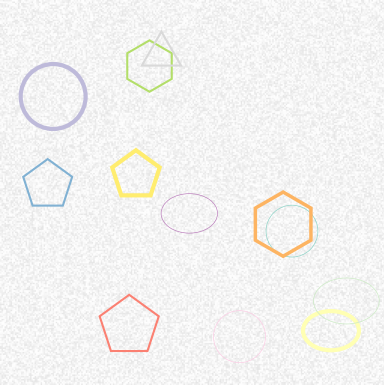[{"shape": "circle", "thickness": 0.5, "radius": 0.34, "center": [0.758, 0.4]}, {"shape": "oval", "thickness": 3, "radius": 0.36, "center": [0.86, 0.141]}, {"shape": "circle", "thickness": 3, "radius": 0.42, "center": [0.138, 0.749]}, {"shape": "pentagon", "thickness": 1.5, "radius": 0.4, "center": [0.336, 0.154]}, {"shape": "pentagon", "thickness": 1.5, "radius": 0.33, "center": [0.124, 0.52]}, {"shape": "hexagon", "thickness": 2.5, "radius": 0.42, "center": [0.735, 0.418]}, {"shape": "hexagon", "thickness": 1.5, "radius": 0.33, "center": [0.388, 0.828]}, {"shape": "circle", "thickness": 0.5, "radius": 0.34, "center": [0.622, 0.126]}, {"shape": "triangle", "thickness": 1.5, "radius": 0.29, "center": [0.419, 0.859]}, {"shape": "oval", "thickness": 0.5, "radius": 0.37, "center": [0.492, 0.446]}, {"shape": "oval", "thickness": 0.5, "radius": 0.43, "center": [0.9, 0.218]}, {"shape": "pentagon", "thickness": 3, "radius": 0.32, "center": [0.353, 0.545]}]